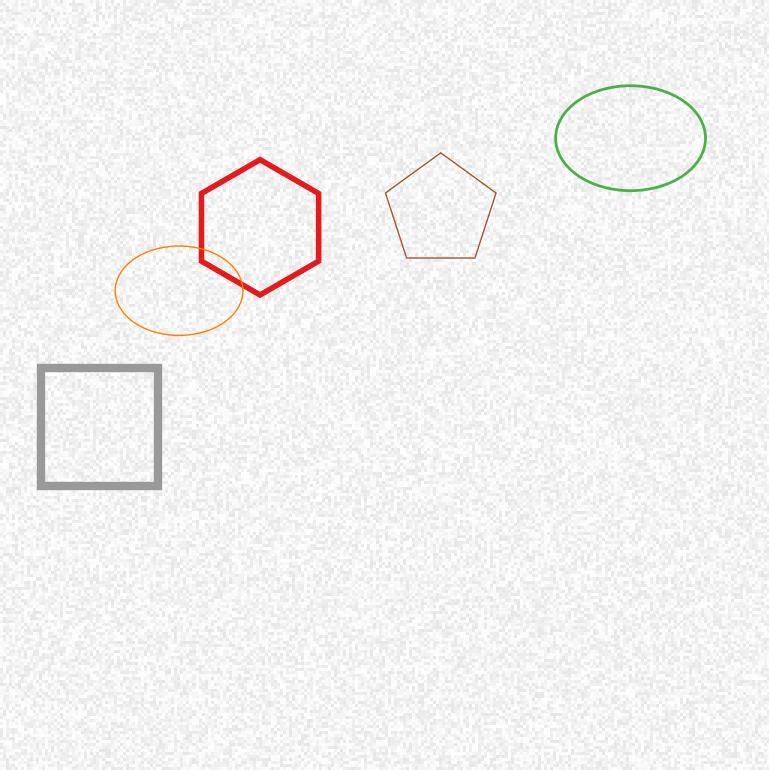[{"shape": "hexagon", "thickness": 2, "radius": 0.44, "center": [0.338, 0.705]}, {"shape": "oval", "thickness": 1, "radius": 0.49, "center": [0.819, 0.821]}, {"shape": "oval", "thickness": 0.5, "radius": 0.41, "center": [0.233, 0.622]}, {"shape": "pentagon", "thickness": 0.5, "radius": 0.38, "center": [0.572, 0.726]}, {"shape": "square", "thickness": 3, "radius": 0.38, "center": [0.129, 0.445]}]